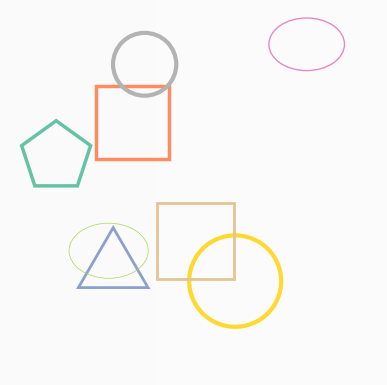[{"shape": "pentagon", "thickness": 2.5, "radius": 0.47, "center": [0.145, 0.593]}, {"shape": "square", "thickness": 2.5, "radius": 0.47, "center": [0.343, 0.682]}, {"shape": "triangle", "thickness": 2, "radius": 0.52, "center": [0.292, 0.305]}, {"shape": "oval", "thickness": 1, "radius": 0.49, "center": [0.791, 0.885]}, {"shape": "oval", "thickness": 0.5, "radius": 0.51, "center": [0.28, 0.349]}, {"shape": "circle", "thickness": 3, "radius": 0.59, "center": [0.607, 0.27]}, {"shape": "square", "thickness": 2, "radius": 0.5, "center": [0.505, 0.374]}, {"shape": "circle", "thickness": 3, "radius": 0.41, "center": [0.373, 0.833]}]